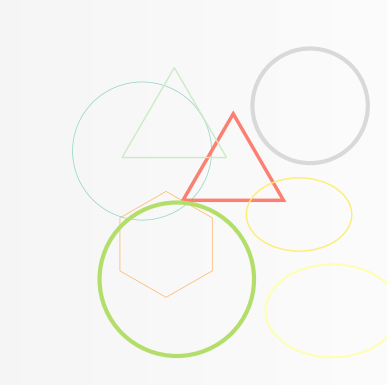[{"shape": "circle", "thickness": 0.5, "radius": 0.9, "center": [0.367, 0.608]}, {"shape": "oval", "thickness": 1.5, "radius": 0.86, "center": [0.858, 0.193]}, {"shape": "triangle", "thickness": 2.5, "radius": 0.75, "center": [0.602, 0.555]}, {"shape": "hexagon", "thickness": 0.5, "radius": 0.69, "center": [0.429, 0.365]}, {"shape": "circle", "thickness": 3, "radius": 1.0, "center": [0.456, 0.275]}, {"shape": "circle", "thickness": 3, "radius": 0.74, "center": [0.8, 0.725]}, {"shape": "triangle", "thickness": 1, "radius": 0.78, "center": [0.45, 0.669]}, {"shape": "oval", "thickness": 1, "radius": 0.68, "center": [0.772, 0.443]}]